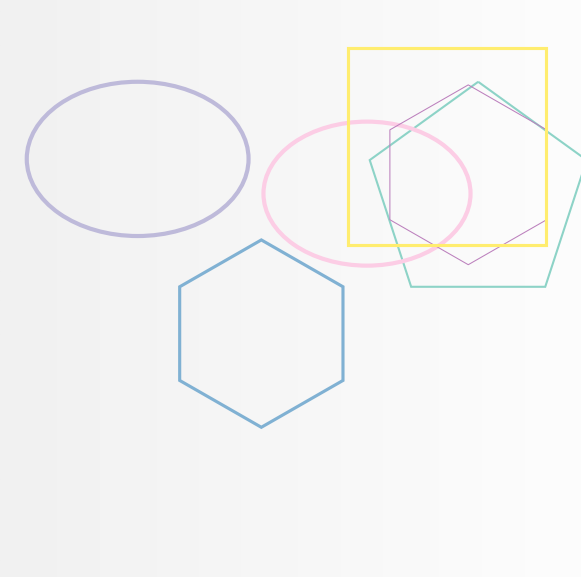[{"shape": "pentagon", "thickness": 1, "radius": 0.98, "center": [0.823, 0.661]}, {"shape": "oval", "thickness": 2, "radius": 0.95, "center": [0.237, 0.724]}, {"shape": "hexagon", "thickness": 1.5, "radius": 0.81, "center": [0.45, 0.421]}, {"shape": "oval", "thickness": 2, "radius": 0.89, "center": [0.631, 0.664]}, {"shape": "hexagon", "thickness": 0.5, "radius": 0.78, "center": [0.806, 0.696]}, {"shape": "square", "thickness": 1.5, "radius": 0.85, "center": [0.769, 0.745]}]